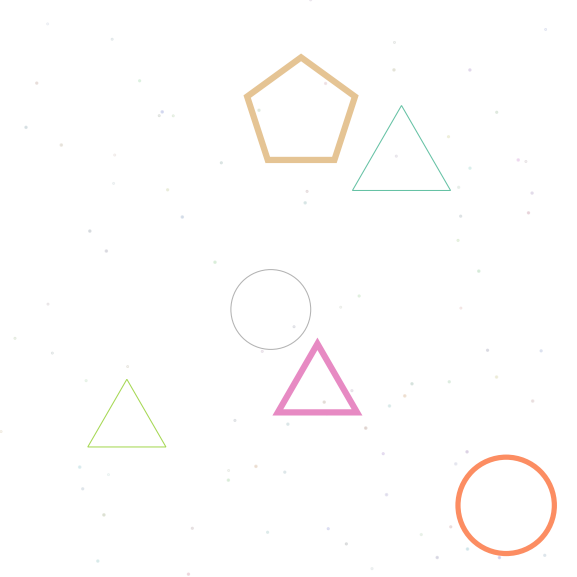[{"shape": "triangle", "thickness": 0.5, "radius": 0.49, "center": [0.695, 0.718]}, {"shape": "circle", "thickness": 2.5, "radius": 0.42, "center": [0.876, 0.124]}, {"shape": "triangle", "thickness": 3, "radius": 0.4, "center": [0.55, 0.325]}, {"shape": "triangle", "thickness": 0.5, "radius": 0.39, "center": [0.22, 0.264]}, {"shape": "pentagon", "thickness": 3, "radius": 0.49, "center": [0.521, 0.802]}, {"shape": "circle", "thickness": 0.5, "radius": 0.35, "center": [0.469, 0.463]}]